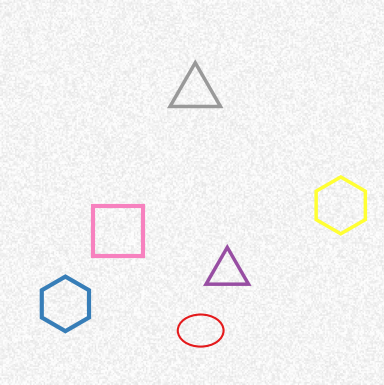[{"shape": "oval", "thickness": 1.5, "radius": 0.3, "center": [0.521, 0.141]}, {"shape": "hexagon", "thickness": 3, "radius": 0.35, "center": [0.17, 0.211]}, {"shape": "triangle", "thickness": 2.5, "radius": 0.32, "center": [0.59, 0.294]}, {"shape": "hexagon", "thickness": 2.5, "radius": 0.37, "center": [0.885, 0.467]}, {"shape": "square", "thickness": 3, "radius": 0.33, "center": [0.306, 0.399]}, {"shape": "triangle", "thickness": 2.5, "radius": 0.38, "center": [0.507, 0.761]}]